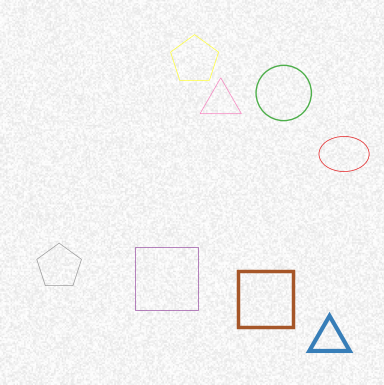[{"shape": "oval", "thickness": 0.5, "radius": 0.33, "center": [0.894, 0.6]}, {"shape": "triangle", "thickness": 3, "radius": 0.3, "center": [0.856, 0.119]}, {"shape": "circle", "thickness": 1, "radius": 0.36, "center": [0.737, 0.759]}, {"shape": "square", "thickness": 0.5, "radius": 0.41, "center": [0.432, 0.276]}, {"shape": "pentagon", "thickness": 0.5, "radius": 0.33, "center": [0.505, 0.844]}, {"shape": "square", "thickness": 2.5, "radius": 0.36, "center": [0.69, 0.223]}, {"shape": "triangle", "thickness": 0.5, "radius": 0.31, "center": [0.573, 0.736]}, {"shape": "pentagon", "thickness": 0.5, "radius": 0.31, "center": [0.154, 0.307]}]